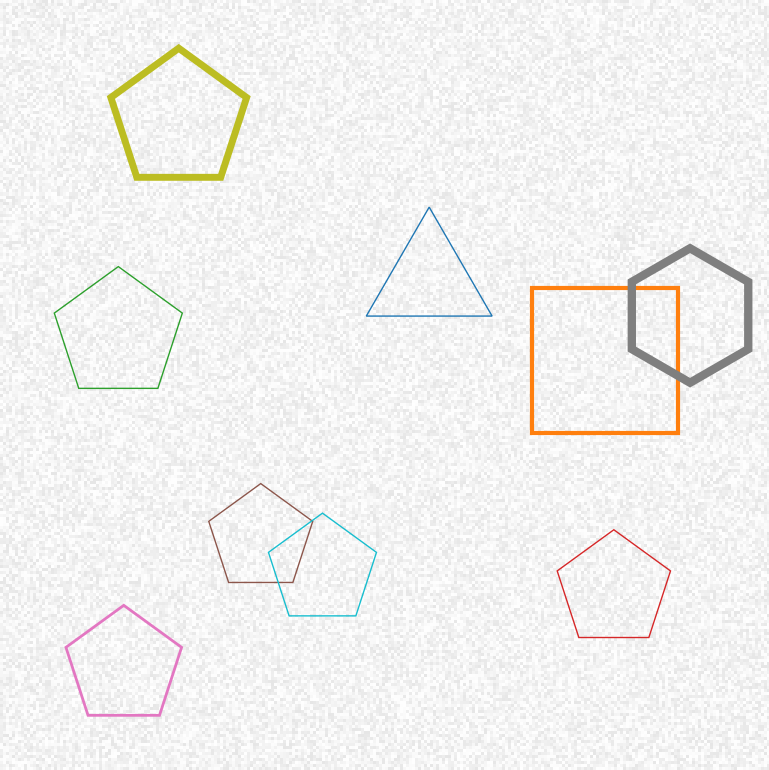[{"shape": "triangle", "thickness": 0.5, "radius": 0.47, "center": [0.557, 0.637]}, {"shape": "square", "thickness": 1.5, "radius": 0.47, "center": [0.786, 0.532]}, {"shape": "pentagon", "thickness": 0.5, "radius": 0.44, "center": [0.154, 0.566]}, {"shape": "pentagon", "thickness": 0.5, "radius": 0.39, "center": [0.797, 0.235]}, {"shape": "pentagon", "thickness": 0.5, "radius": 0.35, "center": [0.339, 0.301]}, {"shape": "pentagon", "thickness": 1, "radius": 0.39, "center": [0.161, 0.135]}, {"shape": "hexagon", "thickness": 3, "radius": 0.44, "center": [0.896, 0.59]}, {"shape": "pentagon", "thickness": 2.5, "radius": 0.46, "center": [0.232, 0.845]}, {"shape": "pentagon", "thickness": 0.5, "radius": 0.37, "center": [0.419, 0.26]}]